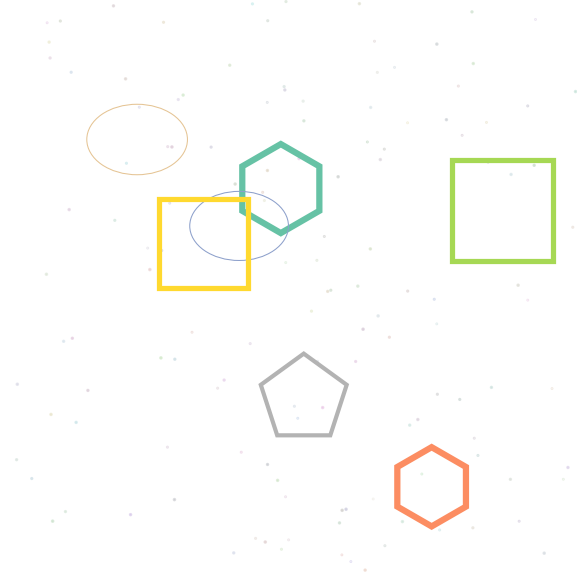[{"shape": "hexagon", "thickness": 3, "radius": 0.39, "center": [0.486, 0.673]}, {"shape": "hexagon", "thickness": 3, "radius": 0.34, "center": [0.747, 0.156]}, {"shape": "oval", "thickness": 0.5, "radius": 0.43, "center": [0.414, 0.608]}, {"shape": "square", "thickness": 2.5, "radius": 0.44, "center": [0.87, 0.635]}, {"shape": "square", "thickness": 2.5, "radius": 0.39, "center": [0.353, 0.577]}, {"shape": "oval", "thickness": 0.5, "radius": 0.44, "center": [0.237, 0.758]}, {"shape": "pentagon", "thickness": 2, "radius": 0.39, "center": [0.526, 0.309]}]